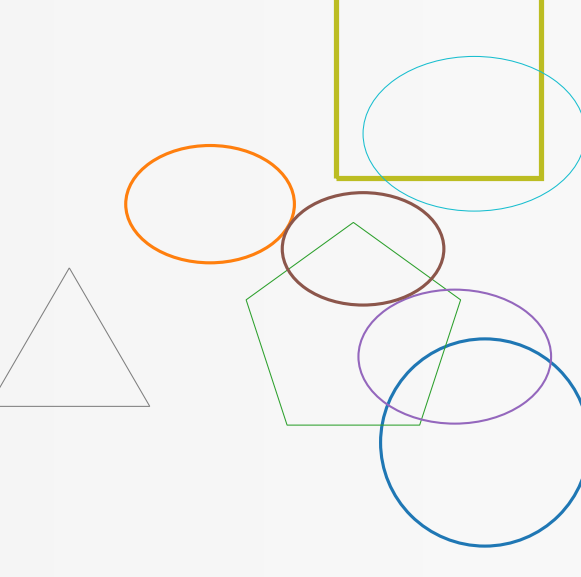[{"shape": "circle", "thickness": 1.5, "radius": 0.9, "center": [0.834, 0.233]}, {"shape": "oval", "thickness": 1.5, "radius": 0.73, "center": [0.361, 0.646]}, {"shape": "pentagon", "thickness": 0.5, "radius": 0.97, "center": [0.608, 0.42]}, {"shape": "oval", "thickness": 1, "radius": 0.83, "center": [0.782, 0.382]}, {"shape": "oval", "thickness": 1.5, "radius": 0.7, "center": [0.625, 0.568]}, {"shape": "triangle", "thickness": 0.5, "radius": 0.8, "center": [0.119, 0.375]}, {"shape": "square", "thickness": 2.5, "radius": 0.88, "center": [0.754, 0.868]}, {"shape": "oval", "thickness": 0.5, "radius": 0.96, "center": [0.816, 0.768]}]